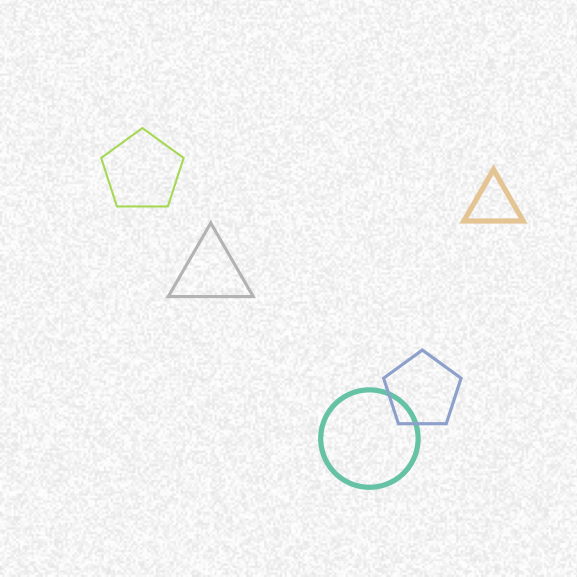[{"shape": "circle", "thickness": 2.5, "radius": 0.42, "center": [0.64, 0.24]}, {"shape": "pentagon", "thickness": 1.5, "radius": 0.35, "center": [0.731, 0.322]}, {"shape": "pentagon", "thickness": 1, "radius": 0.38, "center": [0.247, 0.702]}, {"shape": "triangle", "thickness": 2.5, "radius": 0.3, "center": [0.855, 0.646]}, {"shape": "triangle", "thickness": 1.5, "radius": 0.42, "center": [0.365, 0.528]}]